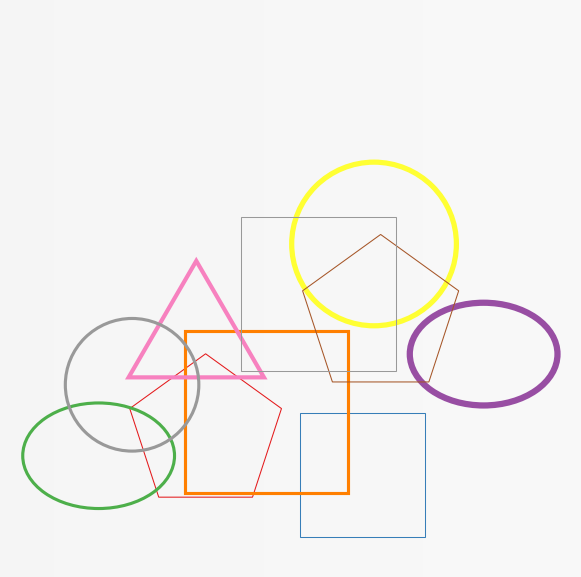[{"shape": "pentagon", "thickness": 0.5, "radius": 0.69, "center": [0.354, 0.249]}, {"shape": "square", "thickness": 0.5, "radius": 0.54, "center": [0.624, 0.177]}, {"shape": "oval", "thickness": 1.5, "radius": 0.65, "center": [0.17, 0.21]}, {"shape": "oval", "thickness": 3, "radius": 0.64, "center": [0.832, 0.386]}, {"shape": "square", "thickness": 1.5, "radius": 0.7, "center": [0.458, 0.285]}, {"shape": "circle", "thickness": 2.5, "radius": 0.71, "center": [0.644, 0.577]}, {"shape": "pentagon", "thickness": 0.5, "radius": 0.71, "center": [0.655, 0.452]}, {"shape": "triangle", "thickness": 2, "radius": 0.67, "center": [0.338, 0.413]}, {"shape": "circle", "thickness": 1.5, "radius": 0.57, "center": [0.227, 0.333]}, {"shape": "square", "thickness": 0.5, "radius": 0.67, "center": [0.548, 0.489]}]